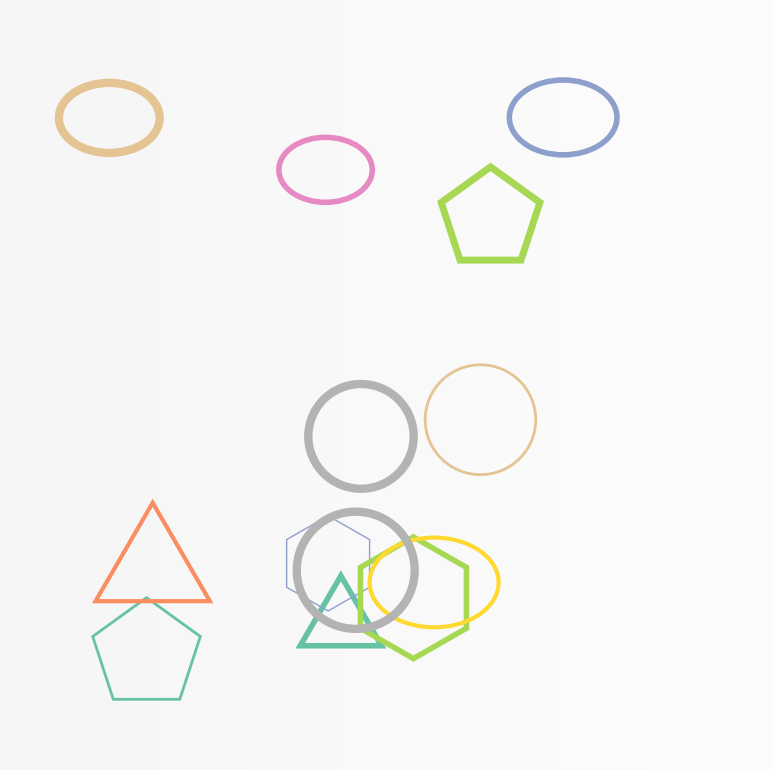[{"shape": "triangle", "thickness": 2, "radius": 0.3, "center": [0.44, 0.192]}, {"shape": "pentagon", "thickness": 1, "radius": 0.36, "center": [0.189, 0.151]}, {"shape": "triangle", "thickness": 1.5, "radius": 0.43, "center": [0.197, 0.262]}, {"shape": "oval", "thickness": 2, "radius": 0.35, "center": [0.727, 0.847]}, {"shape": "hexagon", "thickness": 0.5, "radius": 0.31, "center": [0.423, 0.268]}, {"shape": "oval", "thickness": 2, "radius": 0.3, "center": [0.42, 0.779]}, {"shape": "pentagon", "thickness": 2.5, "radius": 0.33, "center": [0.633, 0.716]}, {"shape": "hexagon", "thickness": 2, "radius": 0.39, "center": [0.533, 0.224]}, {"shape": "oval", "thickness": 1.5, "radius": 0.42, "center": [0.56, 0.244]}, {"shape": "oval", "thickness": 3, "radius": 0.33, "center": [0.141, 0.847]}, {"shape": "circle", "thickness": 1, "radius": 0.36, "center": [0.62, 0.455]}, {"shape": "circle", "thickness": 3, "radius": 0.34, "center": [0.466, 0.433]}, {"shape": "circle", "thickness": 3, "radius": 0.38, "center": [0.459, 0.259]}]